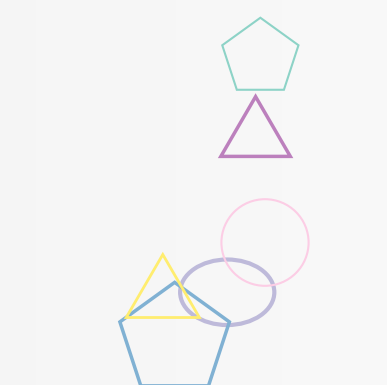[{"shape": "pentagon", "thickness": 1.5, "radius": 0.52, "center": [0.672, 0.851]}, {"shape": "oval", "thickness": 3, "radius": 0.61, "center": [0.586, 0.241]}, {"shape": "pentagon", "thickness": 2.5, "radius": 0.74, "center": [0.451, 0.118]}, {"shape": "circle", "thickness": 1.5, "radius": 0.56, "center": [0.684, 0.37]}, {"shape": "triangle", "thickness": 2.5, "radius": 0.52, "center": [0.66, 0.646]}, {"shape": "triangle", "thickness": 2, "radius": 0.55, "center": [0.42, 0.23]}]